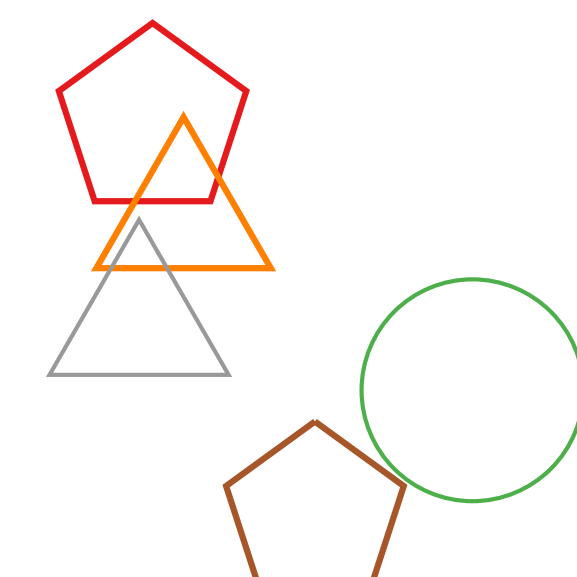[{"shape": "pentagon", "thickness": 3, "radius": 0.85, "center": [0.264, 0.789]}, {"shape": "circle", "thickness": 2, "radius": 0.96, "center": [0.818, 0.323]}, {"shape": "triangle", "thickness": 3, "radius": 0.87, "center": [0.318, 0.622]}, {"shape": "pentagon", "thickness": 3, "radius": 0.81, "center": [0.545, 0.108]}, {"shape": "triangle", "thickness": 2, "radius": 0.9, "center": [0.241, 0.44]}]